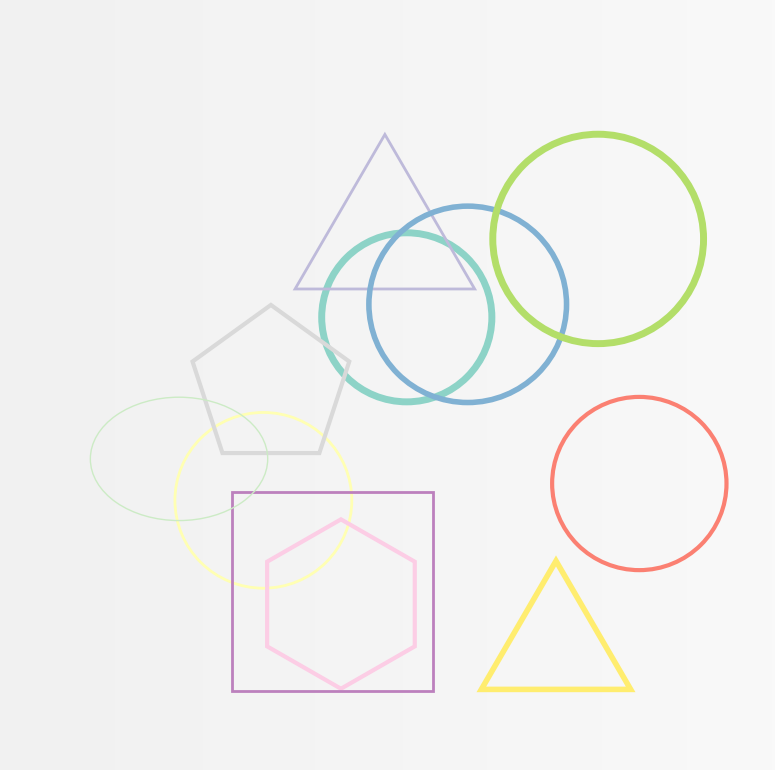[{"shape": "circle", "thickness": 2.5, "radius": 0.55, "center": [0.525, 0.588]}, {"shape": "circle", "thickness": 1, "radius": 0.57, "center": [0.34, 0.35]}, {"shape": "triangle", "thickness": 1, "radius": 0.67, "center": [0.497, 0.692]}, {"shape": "circle", "thickness": 1.5, "radius": 0.56, "center": [0.825, 0.372]}, {"shape": "circle", "thickness": 2, "radius": 0.64, "center": [0.603, 0.605]}, {"shape": "circle", "thickness": 2.5, "radius": 0.68, "center": [0.772, 0.69]}, {"shape": "hexagon", "thickness": 1.5, "radius": 0.55, "center": [0.44, 0.216]}, {"shape": "pentagon", "thickness": 1.5, "radius": 0.53, "center": [0.35, 0.498]}, {"shape": "square", "thickness": 1, "radius": 0.65, "center": [0.429, 0.232]}, {"shape": "oval", "thickness": 0.5, "radius": 0.57, "center": [0.231, 0.404]}, {"shape": "triangle", "thickness": 2, "radius": 0.56, "center": [0.717, 0.16]}]